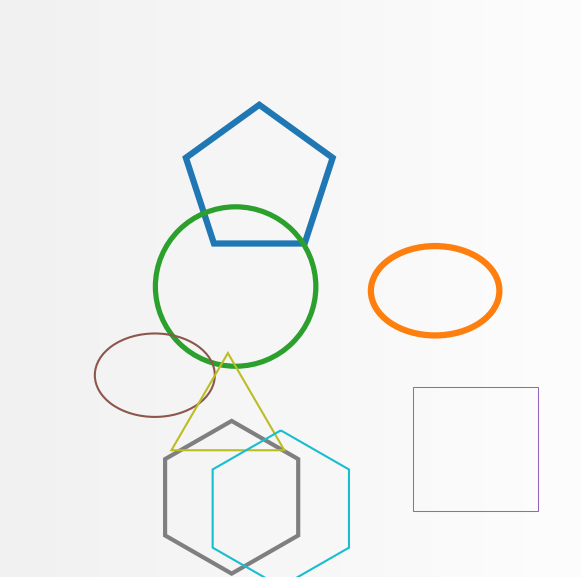[{"shape": "pentagon", "thickness": 3, "radius": 0.66, "center": [0.446, 0.685]}, {"shape": "oval", "thickness": 3, "radius": 0.55, "center": [0.749, 0.496]}, {"shape": "circle", "thickness": 2.5, "radius": 0.69, "center": [0.405, 0.503]}, {"shape": "square", "thickness": 0.5, "radius": 0.54, "center": [0.818, 0.222]}, {"shape": "oval", "thickness": 1, "radius": 0.52, "center": [0.266, 0.349]}, {"shape": "hexagon", "thickness": 2, "radius": 0.66, "center": [0.399, 0.138]}, {"shape": "triangle", "thickness": 1, "radius": 0.56, "center": [0.392, 0.276]}, {"shape": "hexagon", "thickness": 1, "radius": 0.68, "center": [0.483, 0.119]}]